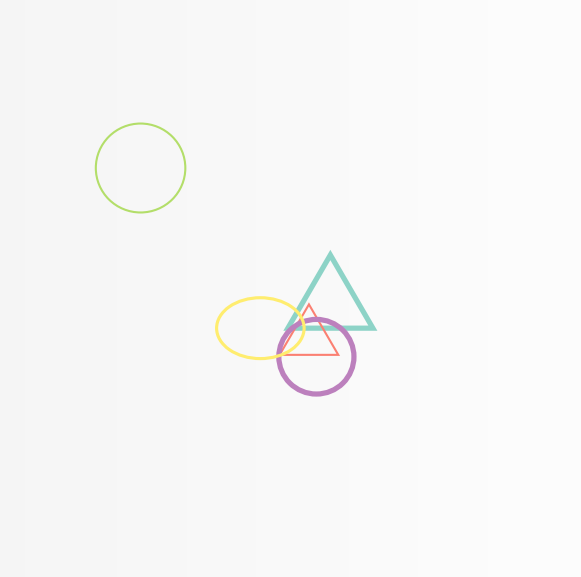[{"shape": "triangle", "thickness": 2.5, "radius": 0.42, "center": [0.568, 0.473]}, {"shape": "triangle", "thickness": 1, "radius": 0.29, "center": [0.532, 0.414]}, {"shape": "circle", "thickness": 1, "radius": 0.39, "center": [0.242, 0.708]}, {"shape": "circle", "thickness": 2.5, "radius": 0.32, "center": [0.544, 0.381]}, {"shape": "oval", "thickness": 1.5, "radius": 0.38, "center": [0.448, 0.431]}]